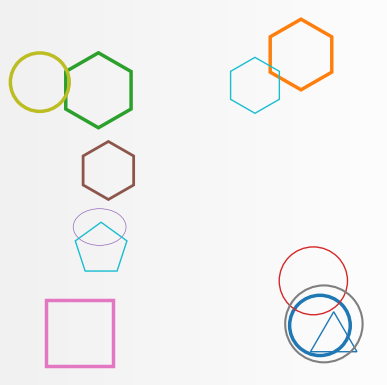[{"shape": "triangle", "thickness": 1, "radius": 0.35, "center": [0.861, 0.121]}, {"shape": "circle", "thickness": 2.5, "radius": 0.39, "center": [0.826, 0.155]}, {"shape": "hexagon", "thickness": 2.5, "radius": 0.46, "center": [0.777, 0.858]}, {"shape": "hexagon", "thickness": 2.5, "radius": 0.49, "center": [0.254, 0.765]}, {"shape": "circle", "thickness": 1, "radius": 0.44, "center": [0.809, 0.271]}, {"shape": "oval", "thickness": 0.5, "radius": 0.34, "center": [0.257, 0.41]}, {"shape": "hexagon", "thickness": 2, "radius": 0.38, "center": [0.28, 0.557]}, {"shape": "square", "thickness": 2.5, "radius": 0.43, "center": [0.206, 0.134]}, {"shape": "circle", "thickness": 1.5, "radius": 0.5, "center": [0.836, 0.159]}, {"shape": "circle", "thickness": 2.5, "radius": 0.38, "center": [0.103, 0.787]}, {"shape": "pentagon", "thickness": 1, "radius": 0.35, "center": [0.261, 0.353]}, {"shape": "hexagon", "thickness": 1, "radius": 0.36, "center": [0.658, 0.778]}]